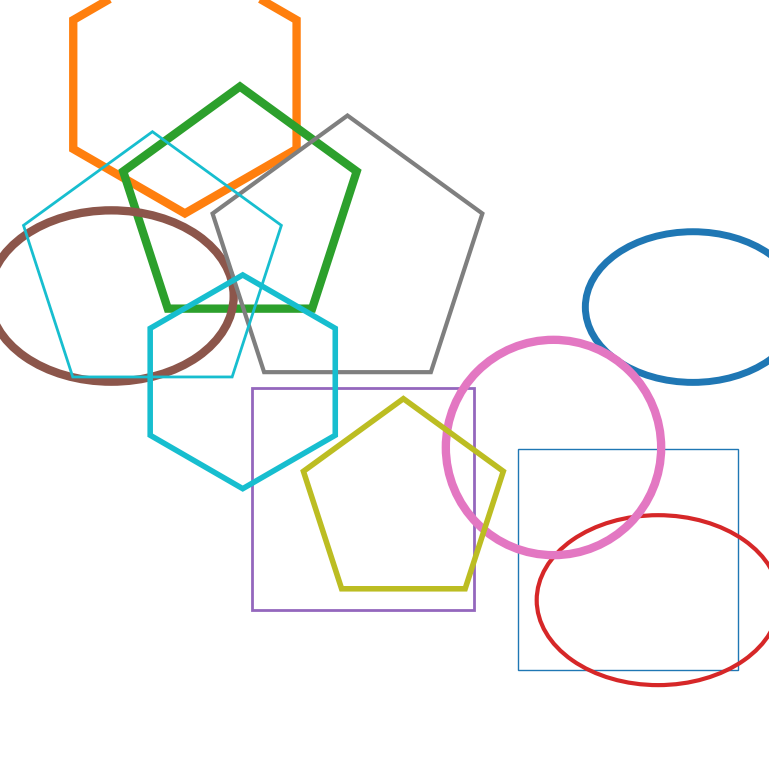[{"shape": "square", "thickness": 0.5, "radius": 0.72, "center": [0.816, 0.273]}, {"shape": "oval", "thickness": 2.5, "radius": 0.7, "center": [0.9, 0.601]}, {"shape": "hexagon", "thickness": 3, "radius": 0.84, "center": [0.24, 0.89]}, {"shape": "pentagon", "thickness": 3, "radius": 0.8, "center": [0.312, 0.728]}, {"shape": "oval", "thickness": 1.5, "radius": 0.79, "center": [0.855, 0.221]}, {"shape": "square", "thickness": 1, "radius": 0.72, "center": [0.471, 0.352]}, {"shape": "oval", "thickness": 3, "radius": 0.79, "center": [0.145, 0.616]}, {"shape": "circle", "thickness": 3, "radius": 0.7, "center": [0.719, 0.419]}, {"shape": "pentagon", "thickness": 1.5, "radius": 0.92, "center": [0.451, 0.666]}, {"shape": "pentagon", "thickness": 2, "radius": 0.68, "center": [0.524, 0.346]}, {"shape": "pentagon", "thickness": 1, "radius": 0.88, "center": [0.198, 0.653]}, {"shape": "hexagon", "thickness": 2, "radius": 0.69, "center": [0.315, 0.504]}]